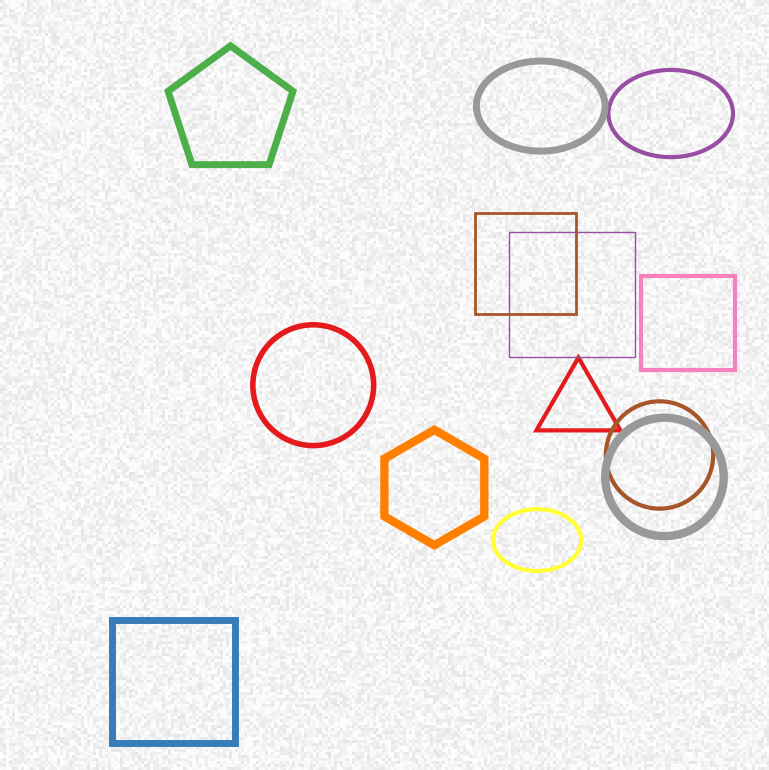[{"shape": "circle", "thickness": 2, "radius": 0.39, "center": [0.407, 0.5]}, {"shape": "triangle", "thickness": 1.5, "radius": 0.31, "center": [0.751, 0.473]}, {"shape": "square", "thickness": 2.5, "radius": 0.4, "center": [0.225, 0.115]}, {"shape": "pentagon", "thickness": 2.5, "radius": 0.43, "center": [0.299, 0.855]}, {"shape": "oval", "thickness": 1.5, "radius": 0.4, "center": [0.871, 0.853]}, {"shape": "square", "thickness": 0.5, "radius": 0.41, "center": [0.743, 0.618]}, {"shape": "hexagon", "thickness": 3, "radius": 0.37, "center": [0.564, 0.367]}, {"shape": "oval", "thickness": 1.5, "radius": 0.29, "center": [0.698, 0.299]}, {"shape": "circle", "thickness": 1.5, "radius": 0.35, "center": [0.857, 0.409]}, {"shape": "square", "thickness": 1, "radius": 0.33, "center": [0.683, 0.658]}, {"shape": "square", "thickness": 1.5, "radius": 0.31, "center": [0.893, 0.581]}, {"shape": "circle", "thickness": 3, "radius": 0.38, "center": [0.863, 0.381]}, {"shape": "oval", "thickness": 2.5, "radius": 0.42, "center": [0.702, 0.862]}]